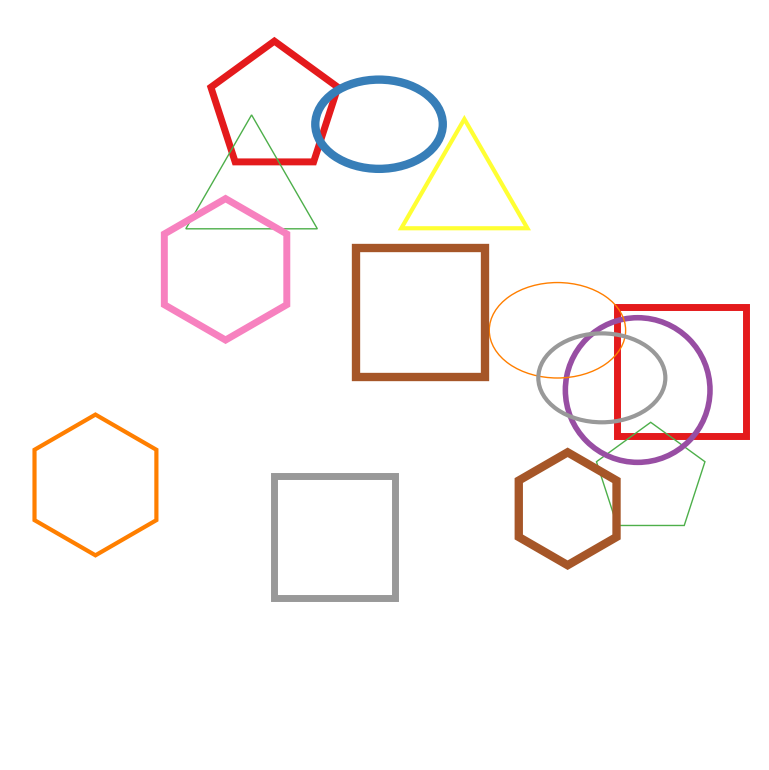[{"shape": "pentagon", "thickness": 2.5, "radius": 0.43, "center": [0.356, 0.86]}, {"shape": "square", "thickness": 2.5, "radius": 0.42, "center": [0.885, 0.518]}, {"shape": "oval", "thickness": 3, "radius": 0.41, "center": [0.492, 0.839]}, {"shape": "triangle", "thickness": 0.5, "radius": 0.49, "center": [0.327, 0.752]}, {"shape": "pentagon", "thickness": 0.5, "radius": 0.37, "center": [0.845, 0.377]}, {"shape": "circle", "thickness": 2, "radius": 0.47, "center": [0.828, 0.493]}, {"shape": "oval", "thickness": 0.5, "radius": 0.44, "center": [0.724, 0.571]}, {"shape": "hexagon", "thickness": 1.5, "radius": 0.46, "center": [0.124, 0.37]}, {"shape": "triangle", "thickness": 1.5, "radius": 0.47, "center": [0.603, 0.751]}, {"shape": "square", "thickness": 3, "radius": 0.42, "center": [0.546, 0.594]}, {"shape": "hexagon", "thickness": 3, "radius": 0.37, "center": [0.737, 0.339]}, {"shape": "hexagon", "thickness": 2.5, "radius": 0.46, "center": [0.293, 0.65]}, {"shape": "square", "thickness": 2.5, "radius": 0.39, "center": [0.434, 0.302]}, {"shape": "oval", "thickness": 1.5, "radius": 0.41, "center": [0.782, 0.509]}]